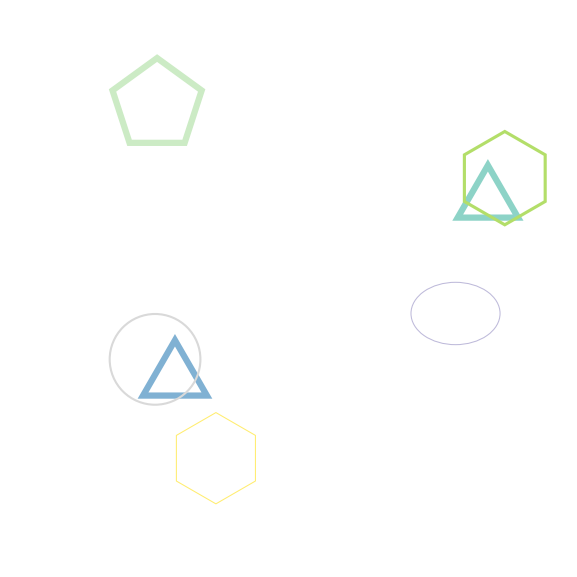[{"shape": "triangle", "thickness": 3, "radius": 0.3, "center": [0.845, 0.652]}, {"shape": "oval", "thickness": 0.5, "radius": 0.39, "center": [0.789, 0.456]}, {"shape": "triangle", "thickness": 3, "radius": 0.32, "center": [0.303, 0.346]}, {"shape": "hexagon", "thickness": 1.5, "radius": 0.4, "center": [0.874, 0.691]}, {"shape": "circle", "thickness": 1, "radius": 0.39, "center": [0.268, 0.377]}, {"shape": "pentagon", "thickness": 3, "radius": 0.41, "center": [0.272, 0.817]}, {"shape": "hexagon", "thickness": 0.5, "radius": 0.4, "center": [0.374, 0.206]}]